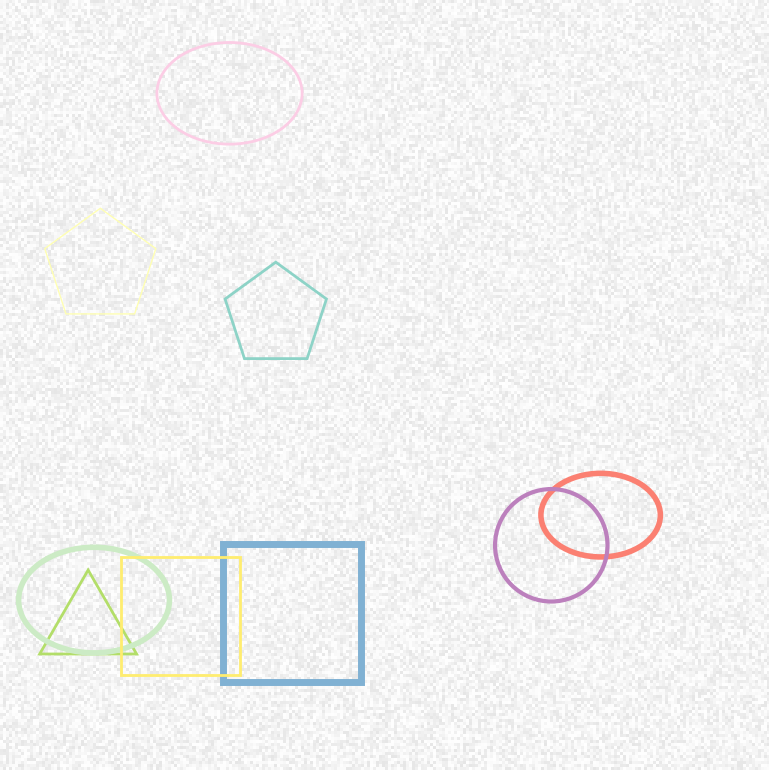[{"shape": "pentagon", "thickness": 1, "radius": 0.35, "center": [0.358, 0.59]}, {"shape": "pentagon", "thickness": 0.5, "radius": 0.38, "center": [0.13, 0.654]}, {"shape": "oval", "thickness": 2, "radius": 0.39, "center": [0.78, 0.331]}, {"shape": "square", "thickness": 2.5, "radius": 0.45, "center": [0.379, 0.204]}, {"shape": "triangle", "thickness": 1, "radius": 0.36, "center": [0.114, 0.187]}, {"shape": "oval", "thickness": 1, "radius": 0.47, "center": [0.298, 0.879]}, {"shape": "circle", "thickness": 1.5, "radius": 0.37, "center": [0.716, 0.292]}, {"shape": "oval", "thickness": 2, "radius": 0.49, "center": [0.122, 0.221]}, {"shape": "square", "thickness": 1, "radius": 0.38, "center": [0.235, 0.2]}]